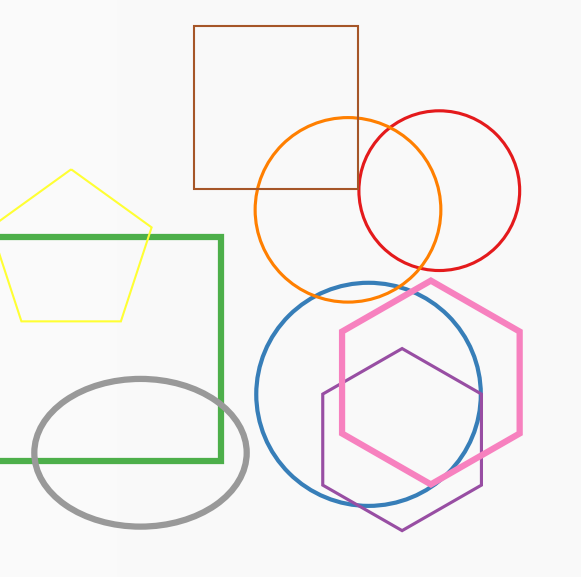[{"shape": "circle", "thickness": 1.5, "radius": 0.69, "center": [0.756, 0.669]}, {"shape": "circle", "thickness": 2, "radius": 0.97, "center": [0.634, 0.316]}, {"shape": "square", "thickness": 3, "radius": 0.97, "center": [0.187, 0.394]}, {"shape": "hexagon", "thickness": 1.5, "radius": 0.79, "center": [0.692, 0.238]}, {"shape": "circle", "thickness": 1.5, "radius": 0.8, "center": [0.599, 0.636]}, {"shape": "pentagon", "thickness": 1, "radius": 0.73, "center": [0.122, 0.56]}, {"shape": "square", "thickness": 1, "radius": 0.71, "center": [0.476, 0.813]}, {"shape": "hexagon", "thickness": 3, "radius": 0.88, "center": [0.741, 0.337]}, {"shape": "oval", "thickness": 3, "radius": 0.91, "center": [0.242, 0.215]}]